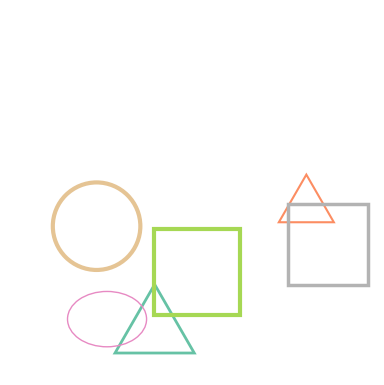[{"shape": "triangle", "thickness": 2, "radius": 0.59, "center": [0.402, 0.142]}, {"shape": "triangle", "thickness": 1.5, "radius": 0.41, "center": [0.796, 0.464]}, {"shape": "oval", "thickness": 1, "radius": 0.51, "center": [0.278, 0.171]}, {"shape": "square", "thickness": 3, "radius": 0.56, "center": [0.513, 0.292]}, {"shape": "circle", "thickness": 3, "radius": 0.57, "center": [0.251, 0.413]}, {"shape": "square", "thickness": 2.5, "radius": 0.52, "center": [0.852, 0.365]}]